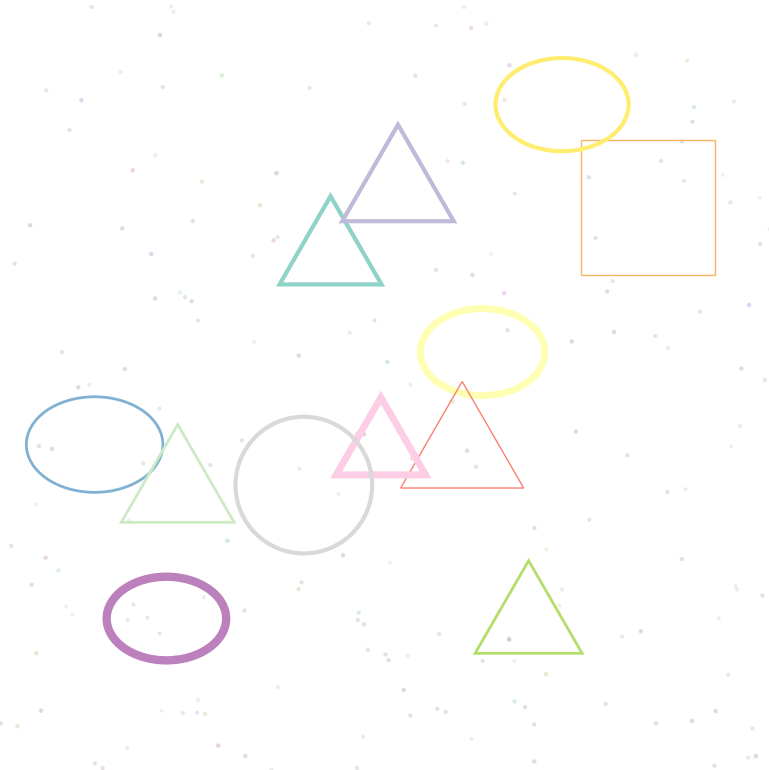[{"shape": "triangle", "thickness": 1.5, "radius": 0.38, "center": [0.429, 0.669]}, {"shape": "oval", "thickness": 2.5, "radius": 0.4, "center": [0.627, 0.543]}, {"shape": "triangle", "thickness": 1.5, "radius": 0.42, "center": [0.517, 0.754]}, {"shape": "triangle", "thickness": 0.5, "radius": 0.46, "center": [0.6, 0.412]}, {"shape": "oval", "thickness": 1, "radius": 0.44, "center": [0.123, 0.423]}, {"shape": "square", "thickness": 0.5, "radius": 0.44, "center": [0.842, 0.731]}, {"shape": "triangle", "thickness": 1, "radius": 0.4, "center": [0.687, 0.192]}, {"shape": "triangle", "thickness": 2.5, "radius": 0.34, "center": [0.495, 0.417]}, {"shape": "circle", "thickness": 1.5, "radius": 0.44, "center": [0.395, 0.37]}, {"shape": "oval", "thickness": 3, "radius": 0.39, "center": [0.216, 0.197]}, {"shape": "triangle", "thickness": 1, "radius": 0.42, "center": [0.231, 0.364]}, {"shape": "oval", "thickness": 1.5, "radius": 0.43, "center": [0.73, 0.864]}]